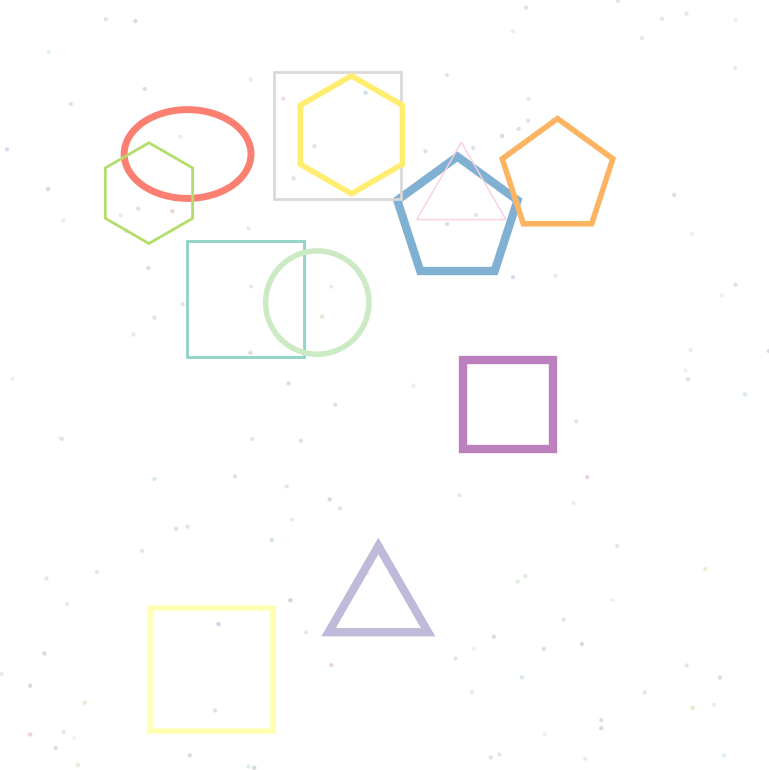[{"shape": "square", "thickness": 1, "radius": 0.38, "center": [0.319, 0.612]}, {"shape": "square", "thickness": 2, "radius": 0.4, "center": [0.275, 0.13]}, {"shape": "triangle", "thickness": 3, "radius": 0.37, "center": [0.491, 0.216]}, {"shape": "oval", "thickness": 2.5, "radius": 0.41, "center": [0.244, 0.8]}, {"shape": "pentagon", "thickness": 3, "radius": 0.41, "center": [0.594, 0.714]}, {"shape": "pentagon", "thickness": 2, "radius": 0.38, "center": [0.724, 0.77]}, {"shape": "hexagon", "thickness": 1, "radius": 0.33, "center": [0.193, 0.749]}, {"shape": "triangle", "thickness": 0.5, "radius": 0.33, "center": [0.599, 0.748]}, {"shape": "square", "thickness": 1, "radius": 0.41, "center": [0.438, 0.824]}, {"shape": "square", "thickness": 3, "radius": 0.29, "center": [0.66, 0.474]}, {"shape": "circle", "thickness": 2, "radius": 0.34, "center": [0.412, 0.607]}, {"shape": "hexagon", "thickness": 2, "radius": 0.38, "center": [0.456, 0.825]}]